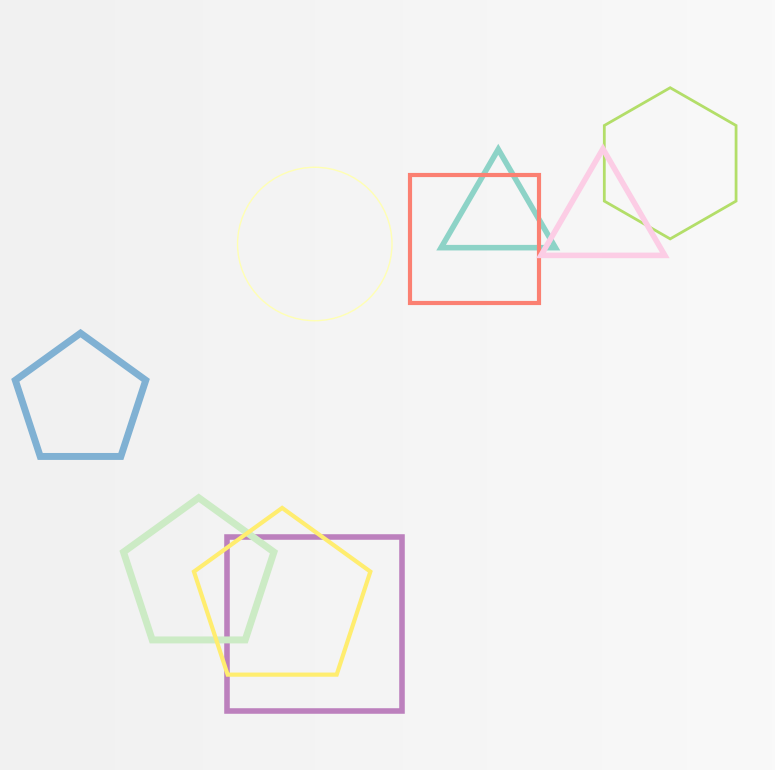[{"shape": "triangle", "thickness": 2, "radius": 0.43, "center": [0.643, 0.721]}, {"shape": "circle", "thickness": 0.5, "radius": 0.5, "center": [0.406, 0.683]}, {"shape": "square", "thickness": 1.5, "radius": 0.42, "center": [0.612, 0.69]}, {"shape": "pentagon", "thickness": 2.5, "radius": 0.44, "center": [0.104, 0.479]}, {"shape": "hexagon", "thickness": 1, "radius": 0.49, "center": [0.865, 0.788]}, {"shape": "triangle", "thickness": 2, "radius": 0.46, "center": [0.778, 0.714]}, {"shape": "square", "thickness": 2, "radius": 0.57, "center": [0.405, 0.189]}, {"shape": "pentagon", "thickness": 2.5, "radius": 0.51, "center": [0.256, 0.251]}, {"shape": "pentagon", "thickness": 1.5, "radius": 0.6, "center": [0.364, 0.221]}]